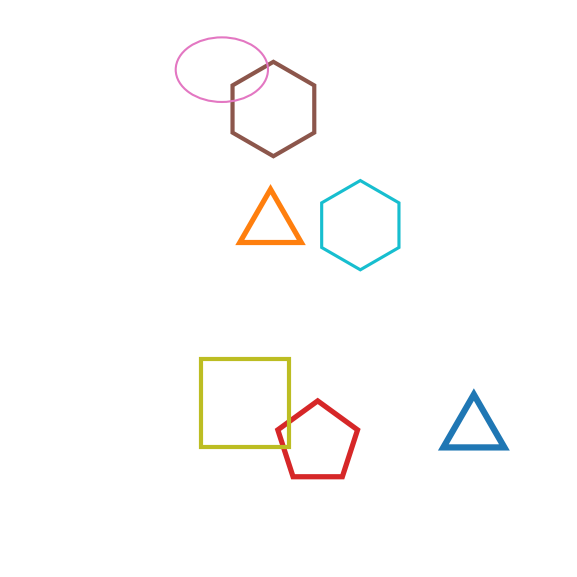[{"shape": "triangle", "thickness": 3, "radius": 0.31, "center": [0.821, 0.255]}, {"shape": "triangle", "thickness": 2.5, "radius": 0.31, "center": [0.468, 0.61]}, {"shape": "pentagon", "thickness": 2.5, "radius": 0.36, "center": [0.55, 0.232]}, {"shape": "hexagon", "thickness": 2, "radius": 0.41, "center": [0.473, 0.81]}, {"shape": "oval", "thickness": 1, "radius": 0.4, "center": [0.384, 0.878]}, {"shape": "square", "thickness": 2, "radius": 0.38, "center": [0.424, 0.301]}, {"shape": "hexagon", "thickness": 1.5, "radius": 0.39, "center": [0.624, 0.609]}]